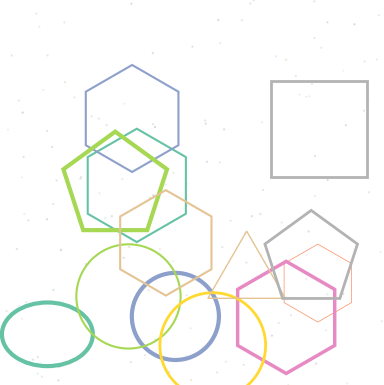[{"shape": "oval", "thickness": 3, "radius": 0.59, "center": [0.123, 0.132]}, {"shape": "hexagon", "thickness": 1.5, "radius": 0.74, "center": [0.355, 0.518]}, {"shape": "hexagon", "thickness": 0.5, "radius": 0.51, "center": [0.826, 0.265]}, {"shape": "hexagon", "thickness": 1.5, "radius": 0.69, "center": [0.343, 0.692]}, {"shape": "circle", "thickness": 3, "radius": 0.57, "center": [0.456, 0.178]}, {"shape": "hexagon", "thickness": 2.5, "radius": 0.73, "center": [0.743, 0.176]}, {"shape": "circle", "thickness": 1.5, "radius": 0.68, "center": [0.334, 0.23]}, {"shape": "pentagon", "thickness": 3, "radius": 0.71, "center": [0.299, 0.517]}, {"shape": "circle", "thickness": 2, "radius": 0.69, "center": [0.553, 0.102]}, {"shape": "triangle", "thickness": 1, "radius": 0.58, "center": [0.641, 0.283]}, {"shape": "hexagon", "thickness": 1.5, "radius": 0.68, "center": [0.431, 0.369]}, {"shape": "square", "thickness": 2, "radius": 0.63, "center": [0.828, 0.665]}, {"shape": "pentagon", "thickness": 2, "radius": 0.63, "center": [0.808, 0.327]}]